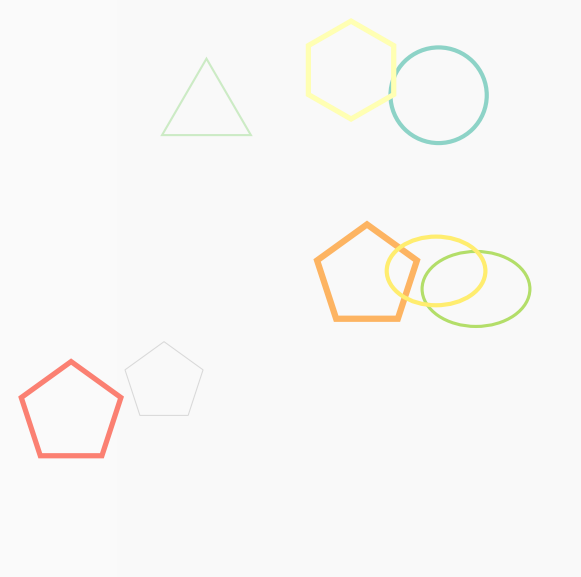[{"shape": "circle", "thickness": 2, "radius": 0.41, "center": [0.755, 0.834]}, {"shape": "hexagon", "thickness": 2.5, "radius": 0.42, "center": [0.604, 0.878]}, {"shape": "pentagon", "thickness": 2.5, "radius": 0.45, "center": [0.122, 0.283]}, {"shape": "pentagon", "thickness": 3, "radius": 0.45, "center": [0.631, 0.52]}, {"shape": "oval", "thickness": 1.5, "radius": 0.46, "center": [0.819, 0.499]}, {"shape": "pentagon", "thickness": 0.5, "radius": 0.35, "center": [0.282, 0.337]}, {"shape": "triangle", "thickness": 1, "radius": 0.44, "center": [0.355, 0.809]}, {"shape": "oval", "thickness": 2, "radius": 0.42, "center": [0.75, 0.53]}]